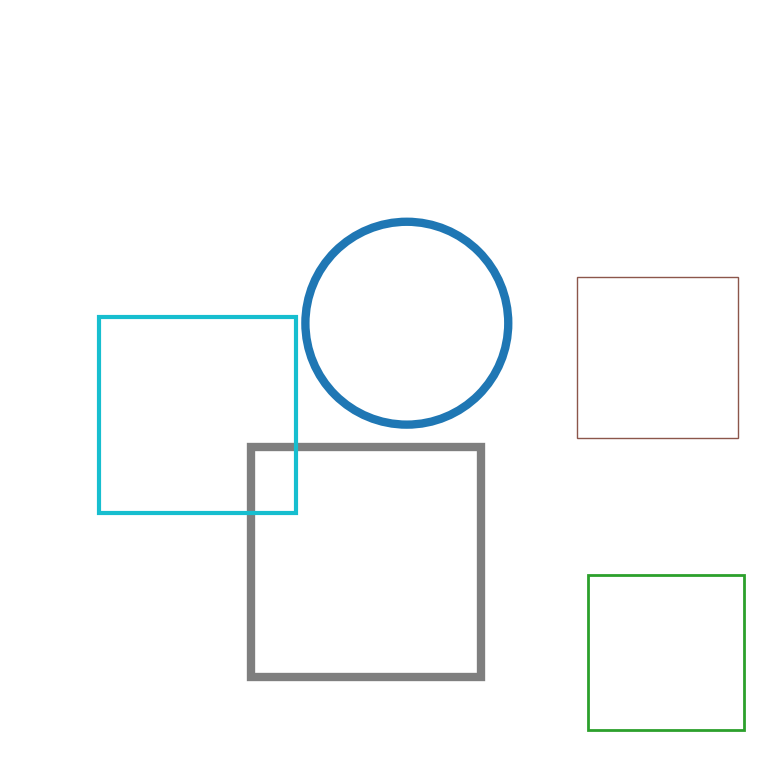[{"shape": "circle", "thickness": 3, "radius": 0.66, "center": [0.528, 0.58]}, {"shape": "square", "thickness": 1, "radius": 0.51, "center": [0.865, 0.152]}, {"shape": "square", "thickness": 0.5, "radius": 0.52, "center": [0.854, 0.536]}, {"shape": "square", "thickness": 3, "radius": 0.75, "center": [0.475, 0.27]}, {"shape": "square", "thickness": 1.5, "radius": 0.64, "center": [0.257, 0.461]}]